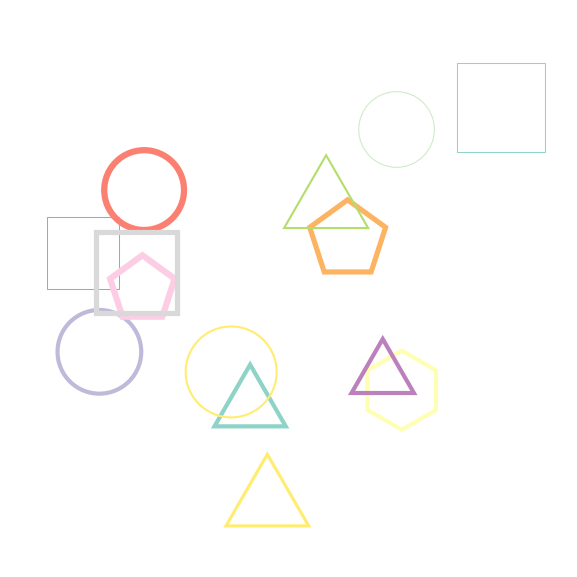[{"shape": "triangle", "thickness": 2, "radius": 0.36, "center": [0.433, 0.297]}, {"shape": "square", "thickness": 0.5, "radius": 0.38, "center": [0.868, 0.813]}, {"shape": "hexagon", "thickness": 2, "radius": 0.34, "center": [0.696, 0.324]}, {"shape": "circle", "thickness": 2, "radius": 0.36, "center": [0.172, 0.39]}, {"shape": "circle", "thickness": 3, "radius": 0.35, "center": [0.25, 0.67]}, {"shape": "square", "thickness": 0.5, "radius": 0.31, "center": [0.144, 0.561]}, {"shape": "pentagon", "thickness": 2.5, "radius": 0.35, "center": [0.602, 0.584]}, {"shape": "triangle", "thickness": 1, "radius": 0.42, "center": [0.565, 0.646]}, {"shape": "pentagon", "thickness": 3, "radius": 0.29, "center": [0.247, 0.498]}, {"shape": "square", "thickness": 2.5, "radius": 0.35, "center": [0.236, 0.527]}, {"shape": "triangle", "thickness": 2, "radius": 0.31, "center": [0.663, 0.35]}, {"shape": "circle", "thickness": 0.5, "radius": 0.33, "center": [0.687, 0.775]}, {"shape": "circle", "thickness": 1, "radius": 0.39, "center": [0.4, 0.355]}, {"shape": "triangle", "thickness": 1.5, "radius": 0.41, "center": [0.463, 0.13]}]